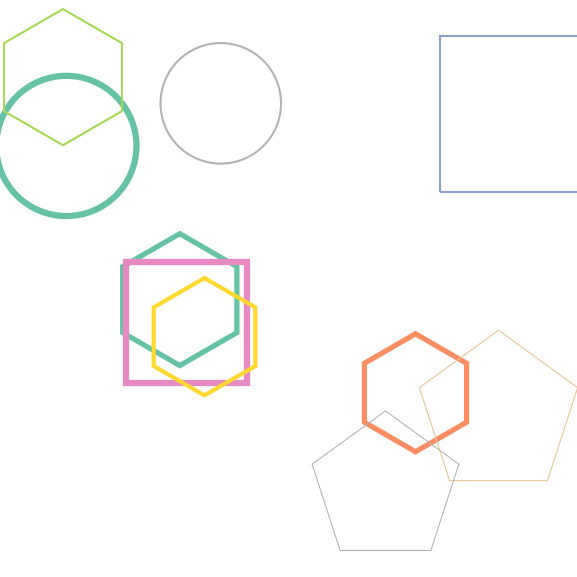[{"shape": "hexagon", "thickness": 2.5, "radius": 0.57, "center": [0.311, 0.48]}, {"shape": "circle", "thickness": 3, "radius": 0.61, "center": [0.115, 0.746]}, {"shape": "hexagon", "thickness": 2.5, "radius": 0.51, "center": [0.719, 0.319]}, {"shape": "square", "thickness": 1, "radius": 0.68, "center": [0.896, 0.802]}, {"shape": "square", "thickness": 3, "radius": 0.52, "center": [0.323, 0.441]}, {"shape": "hexagon", "thickness": 1, "radius": 0.59, "center": [0.109, 0.866]}, {"shape": "hexagon", "thickness": 2, "radius": 0.51, "center": [0.354, 0.416]}, {"shape": "pentagon", "thickness": 0.5, "radius": 0.72, "center": [0.863, 0.283]}, {"shape": "pentagon", "thickness": 0.5, "radius": 0.67, "center": [0.668, 0.154]}, {"shape": "circle", "thickness": 1, "radius": 0.52, "center": [0.382, 0.82]}]